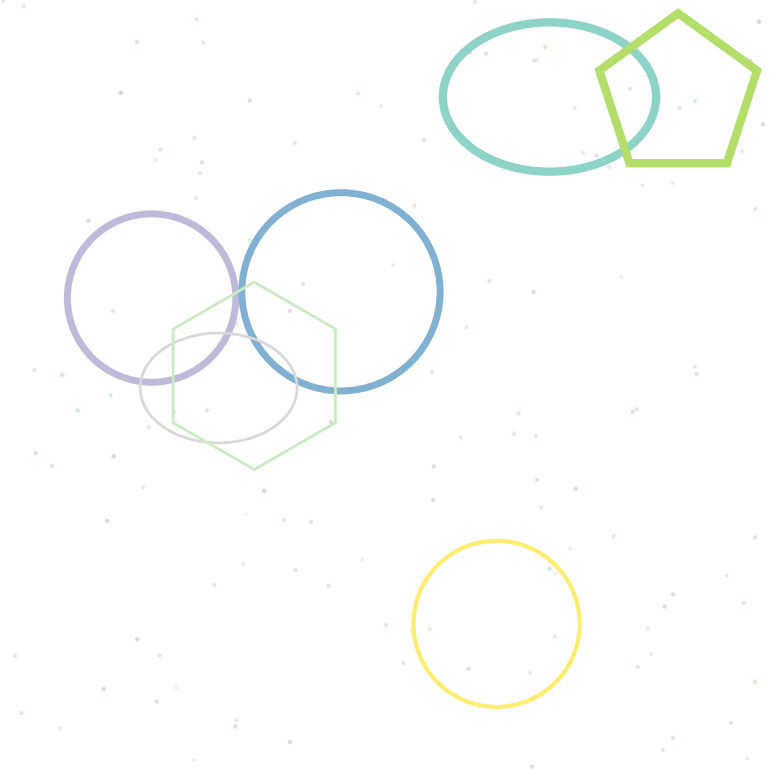[{"shape": "oval", "thickness": 3, "radius": 0.69, "center": [0.714, 0.874]}, {"shape": "circle", "thickness": 2.5, "radius": 0.55, "center": [0.197, 0.613]}, {"shape": "circle", "thickness": 2.5, "radius": 0.64, "center": [0.443, 0.621]}, {"shape": "pentagon", "thickness": 3, "radius": 0.54, "center": [0.881, 0.875]}, {"shape": "oval", "thickness": 1, "radius": 0.51, "center": [0.284, 0.496]}, {"shape": "hexagon", "thickness": 1, "radius": 0.61, "center": [0.33, 0.512]}, {"shape": "circle", "thickness": 1.5, "radius": 0.54, "center": [0.645, 0.19]}]